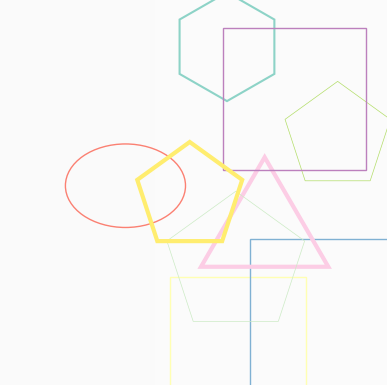[{"shape": "hexagon", "thickness": 1.5, "radius": 0.71, "center": [0.586, 0.879]}, {"shape": "square", "thickness": 1, "radius": 0.88, "center": [0.613, 0.105]}, {"shape": "oval", "thickness": 1, "radius": 0.77, "center": [0.324, 0.518]}, {"shape": "square", "thickness": 1, "radius": 0.97, "center": [0.84, 0.184]}, {"shape": "pentagon", "thickness": 0.5, "radius": 0.71, "center": [0.871, 0.646]}, {"shape": "triangle", "thickness": 3, "radius": 0.95, "center": [0.683, 0.402]}, {"shape": "square", "thickness": 1, "radius": 0.92, "center": [0.76, 0.742]}, {"shape": "pentagon", "thickness": 0.5, "radius": 0.93, "center": [0.608, 0.316]}, {"shape": "pentagon", "thickness": 3, "radius": 0.71, "center": [0.49, 0.489]}]